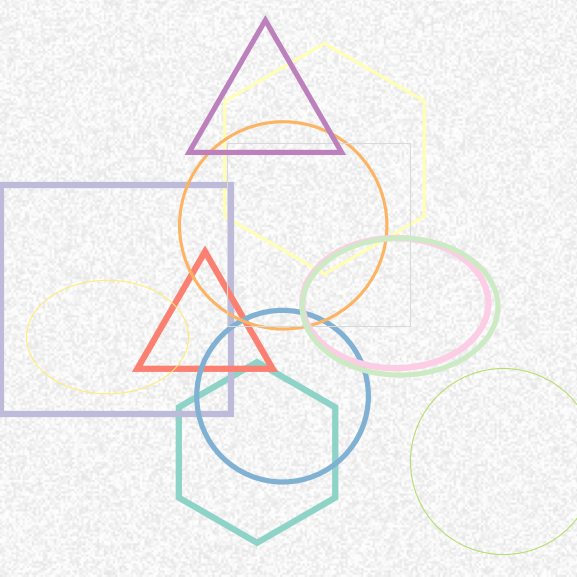[{"shape": "hexagon", "thickness": 3, "radius": 0.78, "center": [0.445, 0.216]}, {"shape": "hexagon", "thickness": 1.5, "radius": 1.0, "center": [0.562, 0.724]}, {"shape": "square", "thickness": 3, "radius": 0.99, "center": [0.201, 0.48]}, {"shape": "triangle", "thickness": 3, "radius": 0.68, "center": [0.355, 0.428]}, {"shape": "circle", "thickness": 2.5, "radius": 0.74, "center": [0.489, 0.313]}, {"shape": "circle", "thickness": 1.5, "radius": 0.9, "center": [0.49, 0.609]}, {"shape": "circle", "thickness": 0.5, "radius": 0.81, "center": [0.872, 0.2]}, {"shape": "oval", "thickness": 3, "radius": 0.81, "center": [0.685, 0.474]}, {"shape": "square", "thickness": 0.5, "radius": 0.79, "center": [0.551, 0.593]}, {"shape": "triangle", "thickness": 2.5, "radius": 0.76, "center": [0.459, 0.812]}, {"shape": "oval", "thickness": 2.5, "radius": 0.85, "center": [0.693, 0.468]}, {"shape": "oval", "thickness": 0.5, "radius": 0.7, "center": [0.186, 0.415]}]